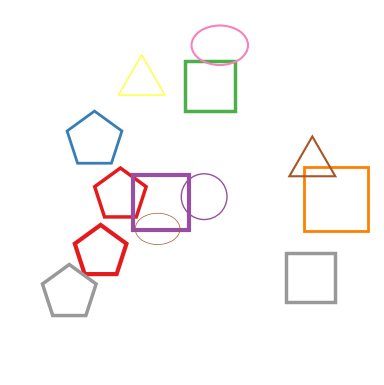[{"shape": "pentagon", "thickness": 2.5, "radius": 0.35, "center": [0.313, 0.493]}, {"shape": "pentagon", "thickness": 3, "radius": 0.35, "center": [0.261, 0.345]}, {"shape": "pentagon", "thickness": 2, "radius": 0.37, "center": [0.245, 0.637]}, {"shape": "square", "thickness": 2.5, "radius": 0.33, "center": [0.545, 0.777]}, {"shape": "circle", "thickness": 1, "radius": 0.3, "center": [0.53, 0.489]}, {"shape": "square", "thickness": 3, "radius": 0.36, "center": [0.419, 0.474]}, {"shape": "square", "thickness": 2, "radius": 0.41, "center": [0.872, 0.484]}, {"shape": "triangle", "thickness": 1, "radius": 0.35, "center": [0.368, 0.788]}, {"shape": "oval", "thickness": 0.5, "radius": 0.29, "center": [0.409, 0.405]}, {"shape": "triangle", "thickness": 1.5, "radius": 0.34, "center": [0.811, 0.577]}, {"shape": "oval", "thickness": 1.5, "radius": 0.37, "center": [0.571, 0.882]}, {"shape": "pentagon", "thickness": 2.5, "radius": 0.37, "center": [0.18, 0.24]}, {"shape": "square", "thickness": 2.5, "radius": 0.32, "center": [0.807, 0.279]}]